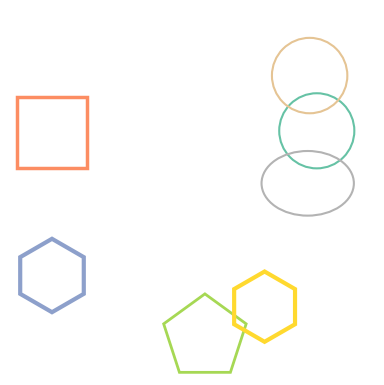[{"shape": "circle", "thickness": 1.5, "radius": 0.49, "center": [0.823, 0.66]}, {"shape": "square", "thickness": 2.5, "radius": 0.46, "center": [0.135, 0.655]}, {"shape": "hexagon", "thickness": 3, "radius": 0.48, "center": [0.135, 0.284]}, {"shape": "pentagon", "thickness": 2, "radius": 0.56, "center": [0.532, 0.124]}, {"shape": "hexagon", "thickness": 3, "radius": 0.46, "center": [0.687, 0.203]}, {"shape": "circle", "thickness": 1.5, "radius": 0.49, "center": [0.804, 0.804]}, {"shape": "oval", "thickness": 1.5, "radius": 0.6, "center": [0.799, 0.524]}]